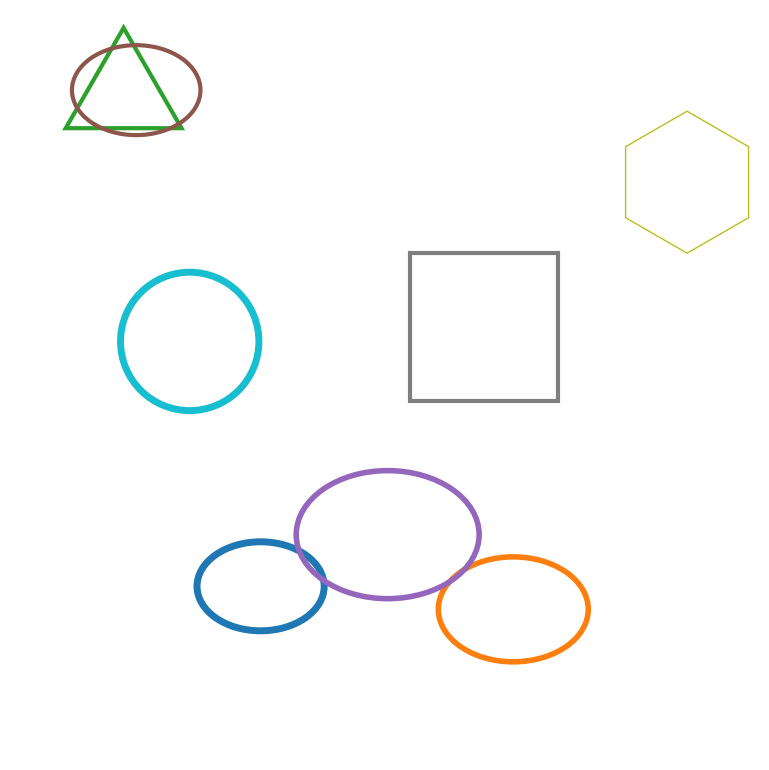[{"shape": "oval", "thickness": 2.5, "radius": 0.41, "center": [0.338, 0.239]}, {"shape": "oval", "thickness": 2, "radius": 0.49, "center": [0.667, 0.209]}, {"shape": "triangle", "thickness": 1.5, "radius": 0.43, "center": [0.161, 0.877]}, {"shape": "oval", "thickness": 2, "radius": 0.59, "center": [0.503, 0.306]}, {"shape": "oval", "thickness": 1.5, "radius": 0.42, "center": [0.177, 0.883]}, {"shape": "square", "thickness": 1.5, "radius": 0.48, "center": [0.628, 0.575]}, {"shape": "hexagon", "thickness": 0.5, "radius": 0.46, "center": [0.892, 0.763]}, {"shape": "circle", "thickness": 2.5, "radius": 0.45, "center": [0.246, 0.557]}]